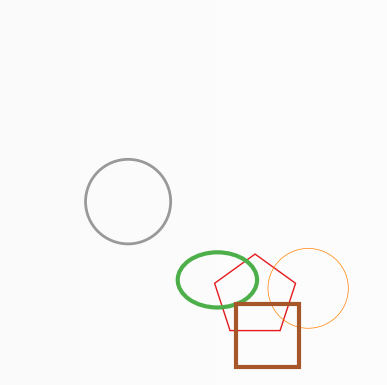[{"shape": "pentagon", "thickness": 1, "radius": 0.55, "center": [0.658, 0.23]}, {"shape": "oval", "thickness": 3, "radius": 0.51, "center": [0.561, 0.273]}, {"shape": "circle", "thickness": 0.5, "radius": 0.52, "center": [0.795, 0.251]}, {"shape": "square", "thickness": 3, "radius": 0.41, "center": [0.69, 0.128]}, {"shape": "circle", "thickness": 2, "radius": 0.55, "center": [0.331, 0.476]}]